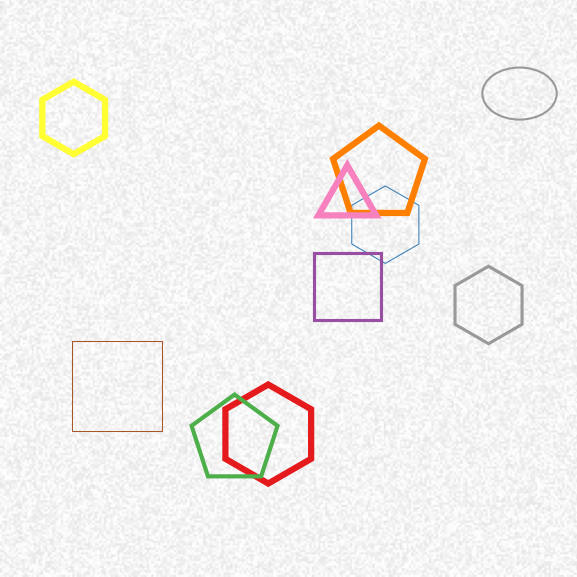[{"shape": "hexagon", "thickness": 3, "radius": 0.43, "center": [0.465, 0.248]}, {"shape": "hexagon", "thickness": 0.5, "radius": 0.34, "center": [0.667, 0.61]}, {"shape": "pentagon", "thickness": 2, "radius": 0.39, "center": [0.406, 0.238]}, {"shape": "square", "thickness": 1.5, "radius": 0.29, "center": [0.602, 0.503]}, {"shape": "pentagon", "thickness": 3, "radius": 0.42, "center": [0.656, 0.698]}, {"shape": "hexagon", "thickness": 3, "radius": 0.31, "center": [0.128, 0.795]}, {"shape": "square", "thickness": 0.5, "radius": 0.39, "center": [0.202, 0.331]}, {"shape": "triangle", "thickness": 3, "radius": 0.29, "center": [0.601, 0.655]}, {"shape": "oval", "thickness": 1, "radius": 0.32, "center": [0.9, 0.837]}, {"shape": "hexagon", "thickness": 1.5, "radius": 0.34, "center": [0.846, 0.471]}]